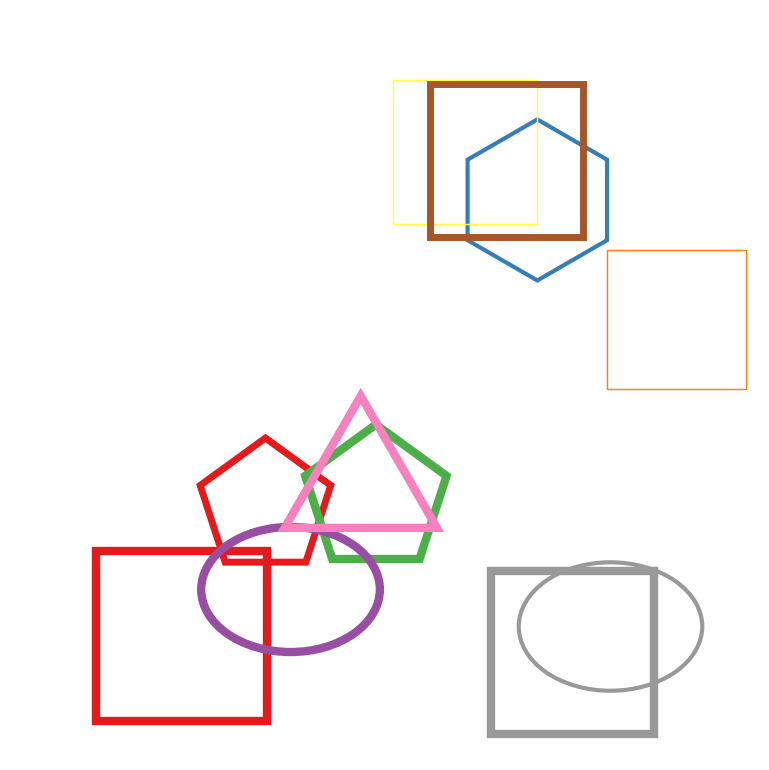[{"shape": "square", "thickness": 3, "radius": 0.55, "center": [0.236, 0.174]}, {"shape": "pentagon", "thickness": 2.5, "radius": 0.45, "center": [0.345, 0.342]}, {"shape": "hexagon", "thickness": 1.5, "radius": 0.52, "center": [0.698, 0.74]}, {"shape": "pentagon", "thickness": 3, "radius": 0.48, "center": [0.488, 0.352]}, {"shape": "oval", "thickness": 3, "radius": 0.58, "center": [0.377, 0.234]}, {"shape": "square", "thickness": 0.5, "radius": 0.45, "center": [0.879, 0.585]}, {"shape": "square", "thickness": 0.5, "radius": 0.47, "center": [0.604, 0.803]}, {"shape": "square", "thickness": 2.5, "radius": 0.5, "center": [0.657, 0.792]}, {"shape": "triangle", "thickness": 3, "radius": 0.57, "center": [0.469, 0.372]}, {"shape": "oval", "thickness": 1.5, "radius": 0.6, "center": [0.793, 0.186]}, {"shape": "square", "thickness": 3, "radius": 0.53, "center": [0.744, 0.152]}]